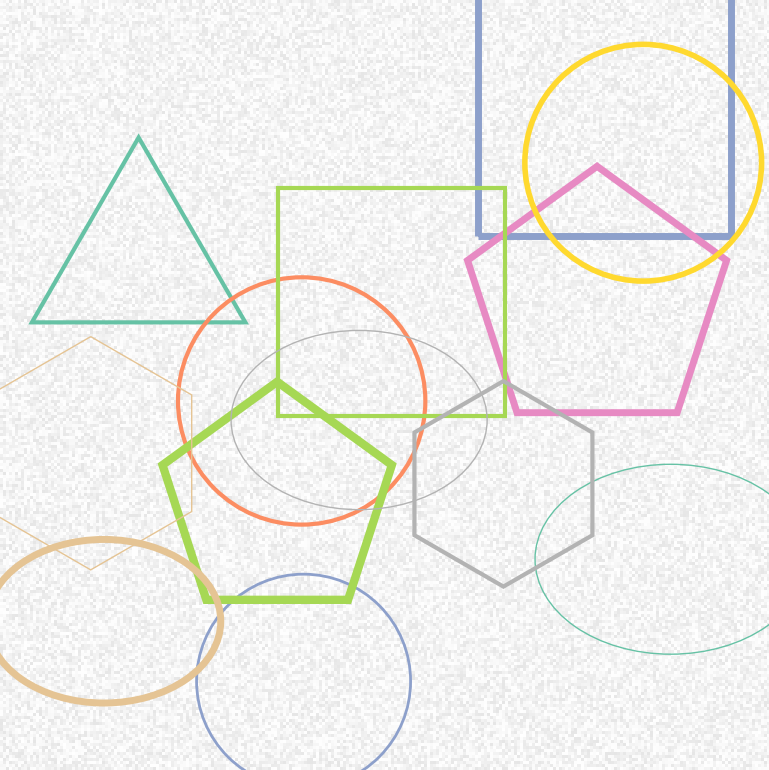[{"shape": "oval", "thickness": 0.5, "radius": 0.88, "center": [0.871, 0.274]}, {"shape": "triangle", "thickness": 1.5, "radius": 0.8, "center": [0.18, 0.661]}, {"shape": "circle", "thickness": 1.5, "radius": 0.8, "center": [0.392, 0.479]}, {"shape": "square", "thickness": 2.5, "radius": 0.82, "center": [0.785, 0.857]}, {"shape": "circle", "thickness": 1, "radius": 0.69, "center": [0.394, 0.115]}, {"shape": "pentagon", "thickness": 2.5, "radius": 0.88, "center": [0.775, 0.607]}, {"shape": "square", "thickness": 1.5, "radius": 0.74, "center": [0.508, 0.608]}, {"shape": "pentagon", "thickness": 3, "radius": 0.78, "center": [0.36, 0.348]}, {"shape": "circle", "thickness": 2, "radius": 0.77, "center": [0.835, 0.789]}, {"shape": "oval", "thickness": 2.5, "radius": 0.76, "center": [0.135, 0.193]}, {"shape": "hexagon", "thickness": 0.5, "radius": 0.76, "center": [0.118, 0.411]}, {"shape": "oval", "thickness": 0.5, "radius": 0.83, "center": [0.466, 0.454]}, {"shape": "hexagon", "thickness": 1.5, "radius": 0.67, "center": [0.654, 0.372]}]